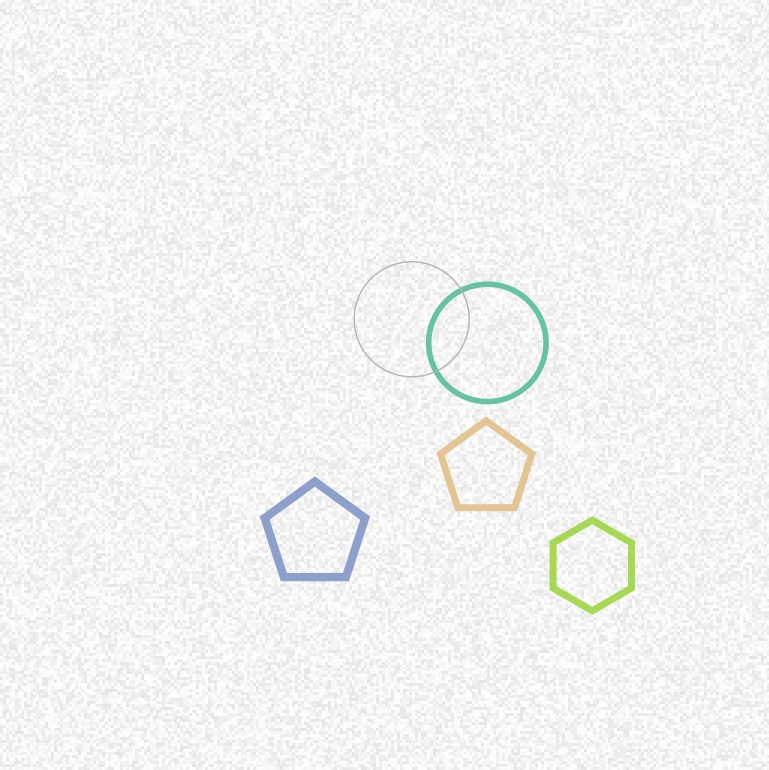[{"shape": "circle", "thickness": 2, "radius": 0.38, "center": [0.633, 0.555]}, {"shape": "pentagon", "thickness": 3, "radius": 0.34, "center": [0.409, 0.306]}, {"shape": "hexagon", "thickness": 2.5, "radius": 0.29, "center": [0.769, 0.266]}, {"shape": "pentagon", "thickness": 2.5, "radius": 0.31, "center": [0.631, 0.391]}, {"shape": "circle", "thickness": 0.5, "radius": 0.37, "center": [0.535, 0.585]}]